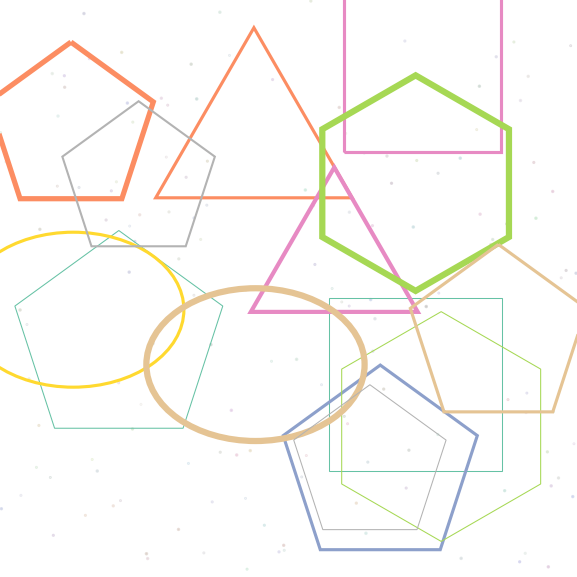[{"shape": "square", "thickness": 0.5, "radius": 0.75, "center": [0.72, 0.333]}, {"shape": "pentagon", "thickness": 0.5, "radius": 0.95, "center": [0.206, 0.411]}, {"shape": "triangle", "thickness": 1.5, "radius": 0.98, "center": [0.44, 0.755]}, {"shape": "pentagon", "thickness": 2.5, "radius": 0.75, "center": [0.123, 0.776]}, {"shape": "pentagon", "thickness": 1.5, "radius": 0.88, "center": [0.658, 0.19]}, {"shape": "square", "thickness": 1.5, "radius": 0.68, "center": [0.732, 0.873]}, {"shape": "triangle", "thickness": 2, "radius": 0.83, "center": [0.579, 0.542]}, {"shape": "hexagon", "thickness": 0.5, "radius": 0.99, "center": [0.764, 0.261]}, {"shape": "hexagon", "thickness": 3, "radius": 0.93, "center": [0.72, 0.682]}, {"shape": "oval", "thickness": 1.5, "radius": 0.96, "center": [0.127, 0.463]}, {"shape": "pentagon", "thickness": 1.5, "radius": 0.8, "center": [0.863, 0.416]}, {"shape": "oval", "thickness": 3, "radius": 0.94, "center": [0.442, 0.368]}, {"shape": "pentagon", "thickness": 1, "radius": 0.69, "center": [0.24, 0.685]}, {"shape": "pentagon", "thickness": 0.5, "radius": 0.69, "center": [0.641, 0.194]}]